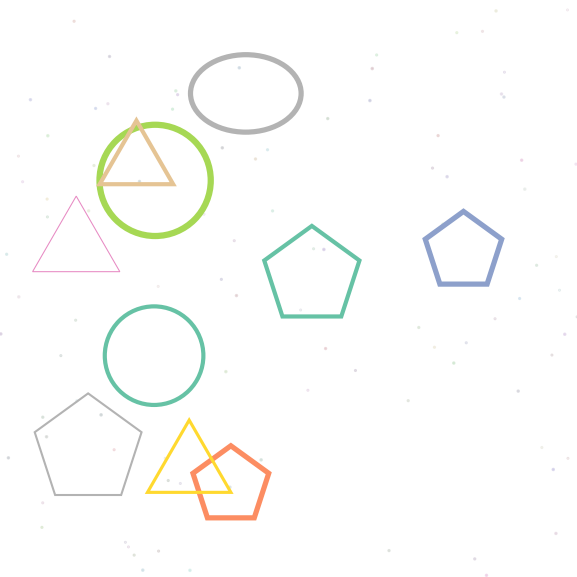[{"shape": "circle", "thickness": 2, "radius": 0.43, "center": [0.267, 0.383]}, {"shape": "pentagon", "thickness": 2, "radius": 0.43, "center": [0.54, 0.521]}, {"shape": "pentagon", "thickness": 2.5, "radius": 0.34, "center": [0.4, 0.158]}, {"shape": "pentagon", "thickness": 2.5, "radius": 0.35, "center": [0.803, 0.563]}, {"shape": "triangle", "thickness": 0.5, "radius": 0.44, "center": [0.132, 0.572]}, {"shape": "circle", "thickness": 3, "radius": 0.48, "center": [0.269, 0.687]}, {"shape": "triangle", "thickness": 1.5, "radius": 0.42, "center": [0.328, 0.188]}, {"shape": "triangle", "thickness": 2, "radius": 0.37, "center": [0.236, 0.717]}, {"shape": "oval", "thickness": 2.5, "radius": 0.48, "center": [0.426, 0.837]}, {"shape": "pentagon", "thickness": 1, "radius": 0.49, "center": [0.153, 0.221]}]